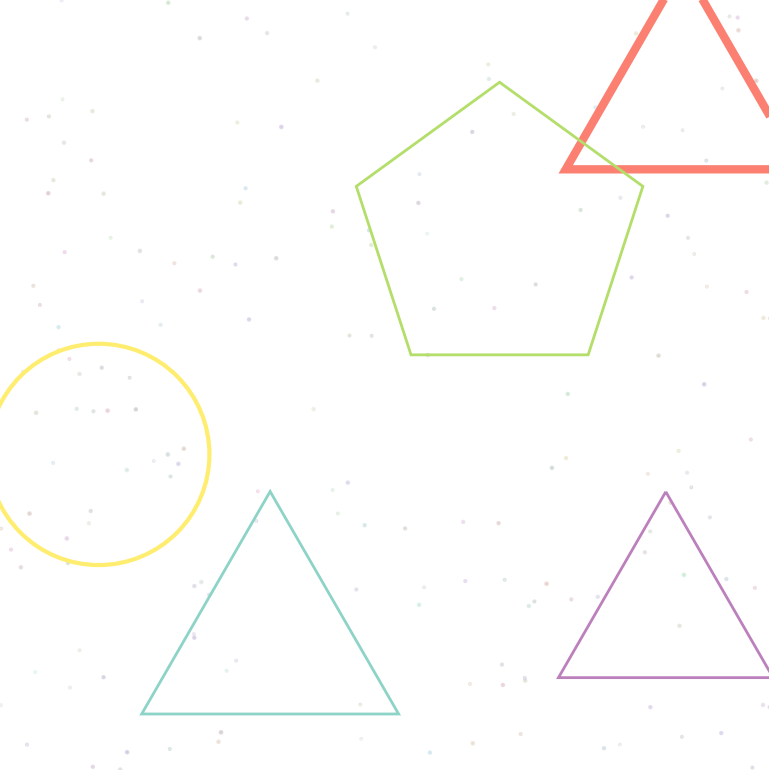[{"shape": "triangle", "thickness": 1, "radius": 0.96, "center": [0.351, 0.169]}, {"shape": "triangle", "thickness": 3, "radius": 0.88, "center": [0.887, 0.868]}, {"shape": "pentagon", "thickness": 1, "radius": 0.98, "center": [0.649, 0.698]}, {"shape": "triangle", "thickness": 1, "radius": 0.8, "center": [0.865, 0.2]}, {"shape": "circle", "thickness": 1.5, "radius": 0.72, "center": [0.128, 0.41]}]